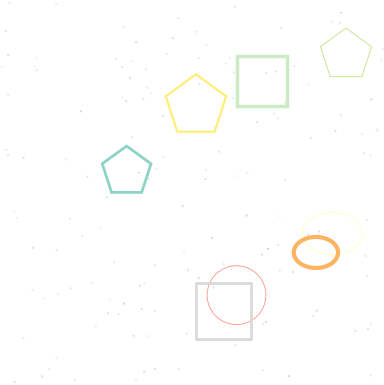[{"shape": "pentagon", "thickness": 2, "radius": 0.33, "center": [0.329, 0.554]}, {"shape": "oval", "thickness": 0.5, "radius": 0.39, "center": [0.863, 0.393]}, {"shape": "circle", "thickness": 0.5, "radius": 0.38, "center": [0.614, 0.233]}, {"shape": "oval", "thickness": 3, "radius": 0.29, "center": [0.821, 0.344]}, {"shape": "pentagon", "thickness": 0.5, "radius": 0.35, "center": [0.899, 0.857]}, {"shape": "square", "thickness": 2, "radius": 0.36, "center": [0.58, 0.192]}, {"shape": "square", "thickness": 2.5, "radius": 0.32, "center": [0.681, 0.789]}, {"shape": "pentagon", "thickness": 1.5, "radius": 0.41, "center": [0.509, 0.725]}]